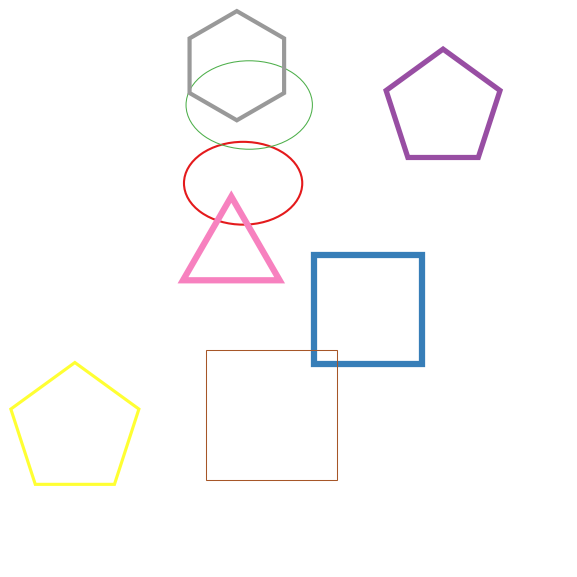[{"shape": "oval", "thickness": 1, "radius": 0.51, "center": [0.421, 0.682]}, {"shape": "square", "thickness": 3, "radius": 0.47, "center": [0.637, 0.463]}, {"shape": "oval", "thickness": 0.5, "radius": 0.55, "center": [0.432, 0.817]}, {"shape": "pentagon", "thickness": 2.5, "radius": 0.52, "center": [0.767, 0.81]}, {"shape": "pentagon", "thickness": 1.5, "radius": 0.58, "center": [0.13, 0.255]}, {"shape": "square", "thickness": 0.5, "radius": 0.57, "center": [0.47, 0.281]}, {"shape": "triangle", "thickness": 3, "radius": 0.48, "center": [0.401, 0.562]}, {"shape": "hexagon", "thickness": 2, "radius": 0.47, "center": [0.41, 0.885]}]